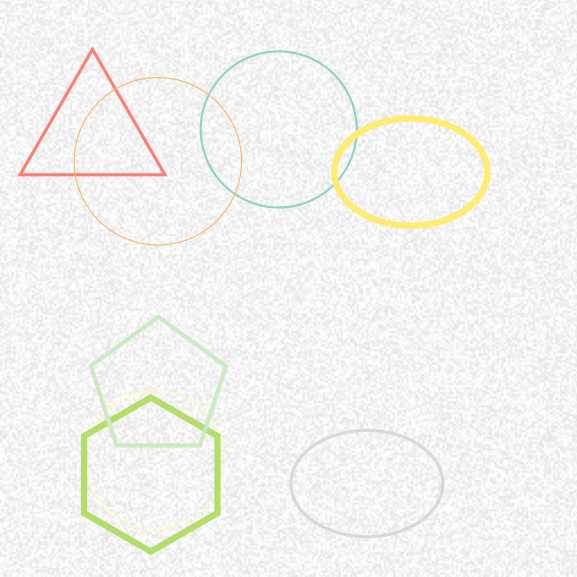[{"shape": "circle", "thickness": 1, "radius": 0.68, "center": [0.483, 0.775]}, {"shape": "circle", "thickness": 0.5, "radius": 0.6, "center": [0.269, 0.203]}, {"shape": "triangle", "thickness": 1.5, "radius": 0.72, "center": [0.16, 0.769]}, {"shape": "circle", "thickness": 0.5, "radius": 0.72, "center": [0.273, 0.72]}, {"shape": "hexagon", "thickness": 3, "radius": 0.67, "center": [0.261, 0.177]}, {"shape": "oval", "thickness": 1.5, "radius": 0.66, "center": [0.635, 0.162]}, {"shape": "pentagon", "thickness": 2, "radius": 0.62, "center": [0.274, 0.327]}, {"shape": "oval", "thickness": 3, "radius": 0.66, "center": [0.712, 0.701]}]